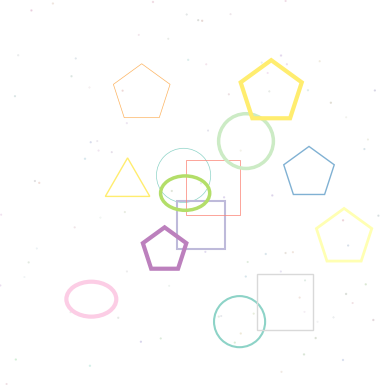[{"shape": "circle", "thickness": 1.5, "radius": 0.33, "center": [0.622, 0.165]}, {"shape": "circle", "thickness": 0.5, "radius": 0.35, "center": [0.477, 0.544]}, {"shape": "pentagon", "thickness": 2, "radius": 0.38, "center": [0.894, 0.383]}, {"shape": "square", "thickness": 1.5, "radius": 0.31, "center": [0.522, 0.415]}, {"shape": "square", "thickness": 0.5, "radius": 0.35, "center": [0.553, 0.513]}, {"shape": "pentagon", "thickness": 1, "radius": 0.34, "center": [0.803, 0.551]}, {"shape": "pentagon", "thickness": 0.5, "radius": 0.39, "center": [0.368, 0.757]}, {"shape": "oval", "thickness": 2.5, "radius": 0.32, "center": [0.481, 0.498]}, {"shape": "oval", "thickness": 3, "radius": 0.32, "center": [0.237, 0.223]}, {"shape": "square", "thickness": 1, "radius": 0.36, "center": [0.74, 0.215]}, {"shape": "pentagon", "thickness": 3, "radius": 0.3, "center": [0.428, 0.35]}, {"shape": "circle", "thickness": 2.5, "radius": 0.36, "center": [0.639, 0.634]}, {"shape": "pentagon", "thickness": 3, "radius": 0.42, "center": [0.704, 0.76]}, {"shape": "triangle", "thickness": 1, "radius": 0.33, "center": [0.331, 0.523]}]